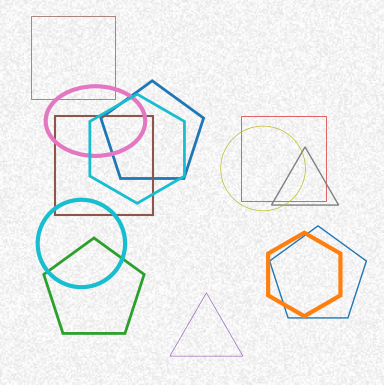[{"shape": "pentagon", "thickness": 1, "radius": 0.66, "center": [0.826, 0.281]}, {"shape": "pentagon", "thickness": 2, "radius": 0.7, "center": [0.395, 0.65]}, {"shape": "hexagon", "thickness": 3, "radius": 0.54, "center": [0.79, 0.287]}, {"shape": "pentagon", "thickness": 2, "radius": 0.69, "center": [0.244, 0.245]}, {"shape": "square", "thickness": 0.5, "radius": 0.55, "center": [0.737, 0.589]}, {"shape": "triangle", "thickness": 0.5, "radius": 0.55, "center": [0.536, 0.13]}, {"shape": "square", "thickness": 0.5, "radius": 0.54, "center": [0.19, 0.851]}, {"shape": "square", "thickness": 1.5, "radius": 0.64, "center": [0.27, 0.571]}, {"shape": "oval", "thickness": 3, "radius": 0.65, "center": [0.248, 0.686]}, {"shape": "triangle", "thickness": 1, "radius": 0.5, "center": [0.792, 0.518]}, {"shape": "circle", "thickness": 0.5, "radius": 0.55, "center": [0.683, 0.563]}, {"shape": "circle", "thickness": 3, "radius": 0.57, "center": [0.211, 0.368]}, {"shape": "hexagon", "thickness": 2, "radius": 0.71, "center": [0.356, 0.614]}]